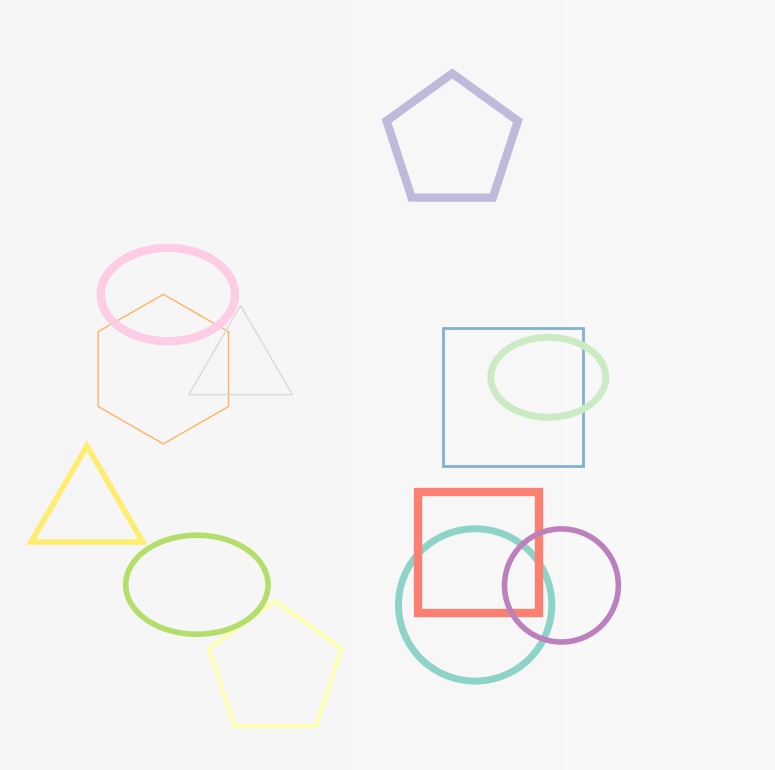[{"shape": "circle", "thickness": 2.5, "radius": 0.49, "center": [0.613, 0.214]}, {"shape": "pentagon", "thickness": 1.5, "radius": 0.45, "center": [0.355, 0.13]}, {"shape": "pentagon", "thickness": 3, "radius": 0.45, "center": [0.584, 0.815]}, {"shape": "square", "thickness": 3, "radius": 0.39, "center": [0.618, 0.282]}, {"shape": "square", "thickness": 1, "radius": 0.45, "center": [0.662, 0.484]}, {"shape": "hexagon", "thickness": 0.5, "radius": 0.49, "center": [0.211, 0.521]}, {"shape": "oval", "thickness": 2, "radius": 0.46, "center": [0.254, 0.241]}, {"shape": "oval", "thickness": 3, "radius": 0.43, "center": [0.217, 0.617]}, {"shape": "triangle", "thickness": 0.5, "radius": 0.39, "center": [0.31, 0.526]}, {"shape": "circle", "thickness": 2, "radius": 0.37, "center": [0.724, 0.24]}, {"shape": "oval", "thickness": 2.5, "radius": 0.37, "center": [0.707, 0.51]}, {"shape": "triangle", "thickness": 2, "radius": 0.42, "center": [0.112, 0.338]}]